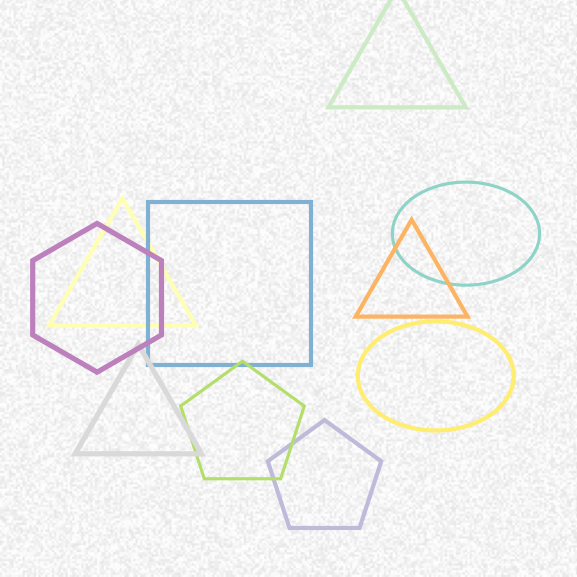[{"shape": "oval", "thickness": 1.5, "radius": 0.64, "center": [0.807, 0.595]}, {"shape": "triangle", "thickness": 2, "radius": 0.73, "center": [0.212, 0.509]}, {"shape": "pentagon", "thickness": 2, "radius": 0.52, "center": [0.562, 0.168]}, {"shape": "square", "thickness": 2, "radius": 0.71, "center": [0.397, 0.509]}, {"shape": "triangle", "thickness": 2, "radius": 0.56, "center": [0.713, 0.507]}, {"shape": "pentagon", "thickness": 1.5, "radius": 0.56, "center": [0.42, 0.261]}, {"shape": "triangle", "thickness": 2.5, "radius": 0.63, "center": [0.24, 0.277]}, {"shape": "hexagon", "thickness": 2.5, "radius": 0.64, "center": [0.168, 0.483]}, {"shape": "triangle", "thickness": 2, "radius": 0.69, "center": [0.688, 0.882]}, {"shape": "oval", "thickness": 2, "radius": 0.68, "center": [0.755, 0.348]}]